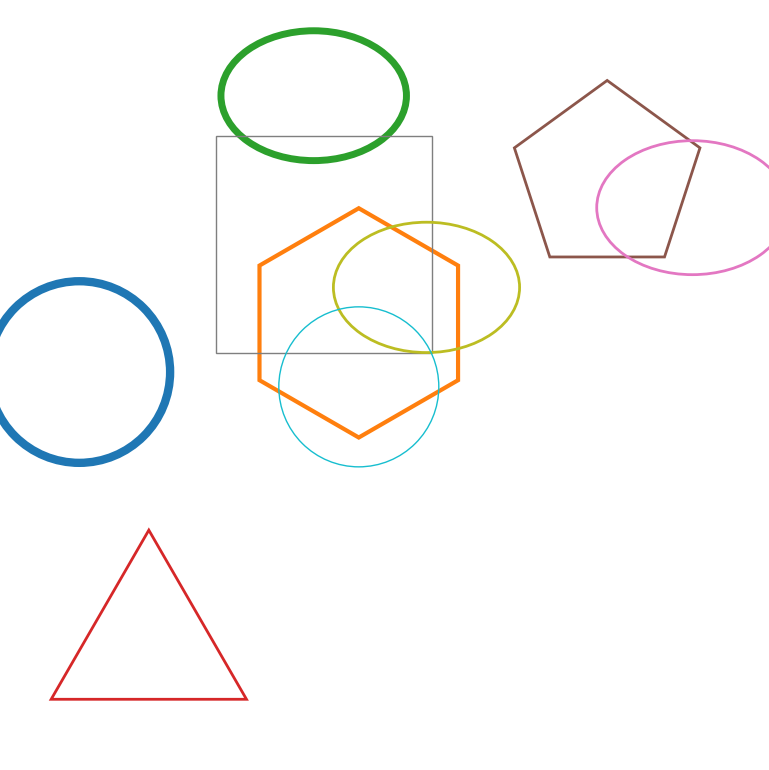[{"shape": "circle", "thickness": 3, "radius": 0.59, "center": [0.103, 0.517]}, {"shape": "hexagon", "thickness": 1.5, "radius": 0.74, "center": [0.466, 0.581]}, {"shape": "oval", "thickness": 2.5, "radius": 0.6, "center": [0.407, 0.876]}, {"shape": "triangle", "thickness": 1, "radius": 0.73, "center": [0.193, 0.165]}, {"shape": "pentagon", "thickness": 1, "radius": 0.63, "center": [0.789, 0.769]}, {"shape": "oval", "thickness": 1, "radius": 0.62, "center": [0.899, 0.73]}, {"shape": "square", "thickness": 0.5, "radius": 0.7, "center": [0.421, 0.683]}, {"shape": "oval", "thickness": 1, "radius": 0.6, "center": [0.554, 0.627]}, {"shape": "circle", "thickness": 0.5, "radius": 0.52, "center": [0.466, 0.498]}]